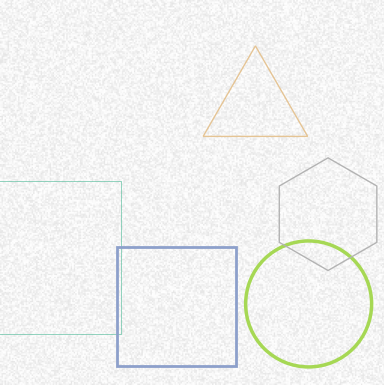[{"shape": "square", "thickness": 0.5, "radius": 1.0, "center": [0.114, 0.331]}, {"shape": "square", "thickness": 2, "radius": 0.77, "center": [0.458, 0.203]}, {"shape": "circle", "thickness": 2.5, "radius": 0.82, "center": [0.802, 0.211]}, {"shape": "triangle", "thickness": 1, "radius": 0.78, "center": [0.663, 0.724]}, {"shape": "hexagon", "thickness": 1, "radius": 0.73, "center": [0.852, 0.444]}]